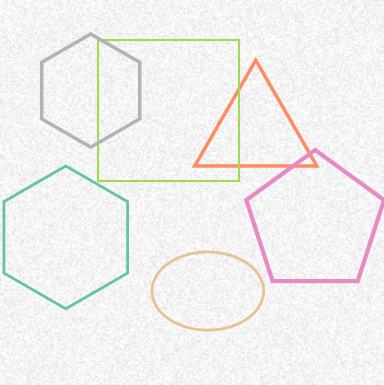[{"shape": "hexagon", "thickness": 2, "radius": 0.93, "center": [0.171, 0.383]}, {"shape": "triangle", "thickness": 2.5, "radius": 0.92, "center": [0.664, 0.66]}, {"shape": "pentagon", "thickness": 3, "radius": 0.94, "center": [0.819, 0.422]}, {"shape": "square", "thickness": 1.5, "radius": 0.91, "center": [0.437, 0.712]}, {"shape": "oval", "thickness": 2, "radius": 0.73, "center": [0.54, 0.244]}, {"shape": "hexagon", "thickness": 2.5, "radius": 0.74, "center": [0.236, 0.765]}]